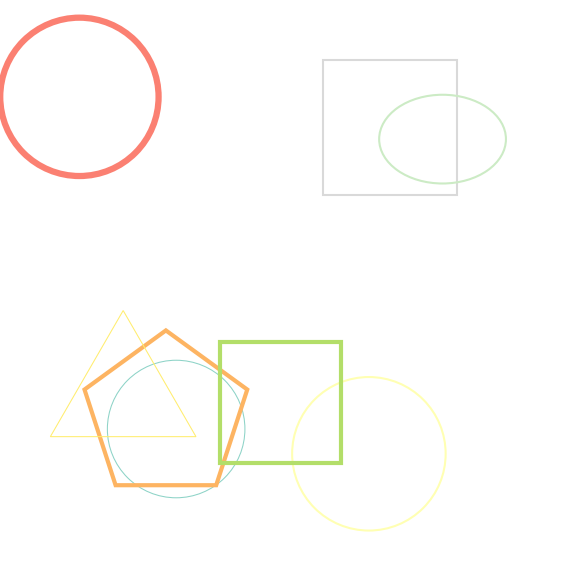[{"shape": "circle", "thickness": 0.5, "radius": 0.6, "center": [0.305, 0.256]}, {"shape": "circle", "thickness": 1, "radius": 0.66, "center": [0.639, 0.213]}, {"shape": "circle", "thickness": 3, "radius": 0.69, "center": [0.138, 0.831]}, {"shape": "pentagon", "thickness": 2, "radius": 0.74, "center": [0.287, 0.279]}, {"shape": "square", "thickness": 2, "radius": 0.53, "center": [0.486, 0.302]}, {"shape": "square", "thickness": 1, "radius": 0.58, "center": [0.675, 0.778]}, {"shape": "oval", "thickness": 1, "radius": 0.55, "center": [0.766, 0.758]}, {"shape": "triangle", "thickness": 0.5, "radius": 0.73, "center": [0.213, 0.316]}]